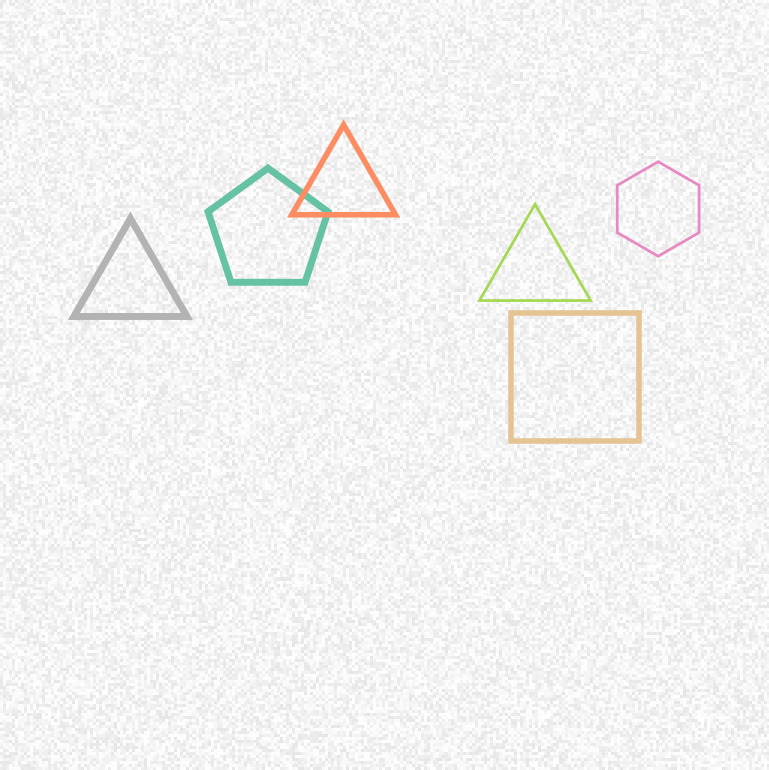[{"shape": "pentagon", "thickness": 2.5, "radius": 0.41, "center": [0.348, 0.7]}, {"shape": "triangle", "thickness": 2, "radius": 0.39, "center": [0.446, 0.76]}, {"shape": "hexagon", "thickness": 1, "radius": 0.31, "center": [0.855, 0.729]}, {"shape": "triangle", "thickness": 1, "radius": 0.42, "center": [0.695, 0.651]}, {"shape": "square", "thickness": 2, "radius": 0.42, "center": [0.747, 0.51]}, {"shape": "triangle", "thickness": 2.5, "radius": 0.42, "center": [0.169, 0.631]}]